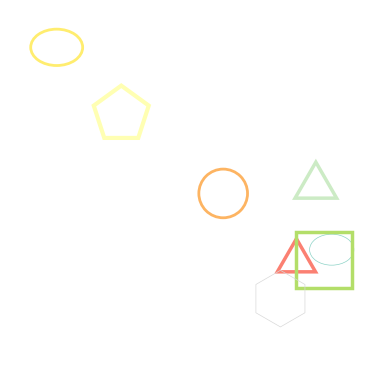[{"shape": "oval", "thickness": 0.5, "radius": 0.29, "center": [0.862, 0.351]}, {"shape": "pentagon", "thickness": 3, "radius": 0.38, "center": [0.315, 0.703]}, {"shape": "triangle", "thickness": 2.5, "radius": 0.29, "center": [0.77, 0.323]}, {"shape": "circle", "thickness": 2, "radius": 0.32, "center": [0.58, 0.498]}, {"shape": "square", "thickness": 2.5, "radius": 0.36, "center": [0.842, 0.324]}, {"shape": "hexagon", "thickness": 0.5, "radius": 0.37, "center": [0.728, 0.224]}, {"shape": "triangle", "thickness": 2.5, "radius": 0.31, "center": [0.82, 0.516]}, {"shape": "oval", "thickness": 2, "radius": 0.34, "center": [0.147, 0.877]}]